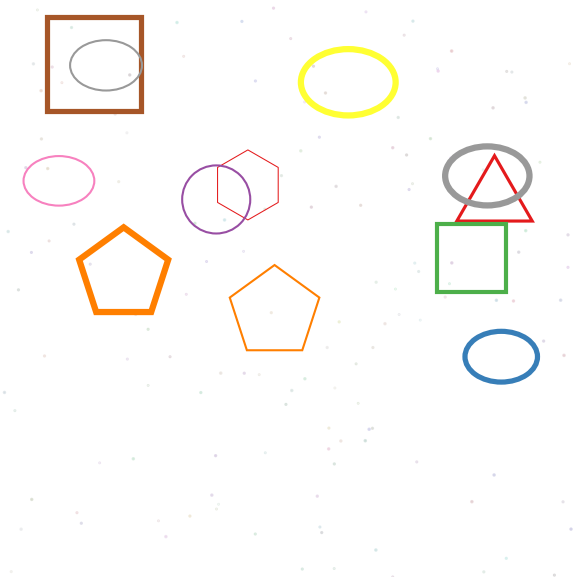[{"shape": "hexagon", "thickness": 0.5, "radius": 0.3, "center": [0.429, 0.679]}, {"shape": "triangle", "thickness": 1.5, "radius": 0.38, "center": [0.856, 0.654]}, {"shape": "oval", "thickness": 2.5, "radius": 0.31, "center": [0.868, 0.381]}, {"shape": "square", "thickness": 2, "radius": 0.3, "center": [0.817, 0.553]}, {"shape": "circle", "thickness": 1, "radius": 0.29, "center": [0.374, 0.654]}, {"shape": "pentagon", "thickness": 1, "radius": 0.41, "center": [0.475, 0.459]}, {"shape": "pentagon", "thickness": 3, "radius": 0.41, "center": [0.214, 0.524]}, {"shape": "oval", "thickness": 3, "radius": 0.41, "center": [0.603, 0.857]}, {"shape": "square", "thickness": 2.5, "radius": 0.41, "center": [0.163, 0.888]}, {"shape": "oval", "thickness": 1, "radius": 0.31, "center": [0.102, 0.686]}, {"shape": "oval", "thickness": 1, "radius": 0.31, "center": [0.184, 0.886]}, {"shape": "oval", "thickness": 3, "radius": 0.37, "center": [0.844, 0.695]}]